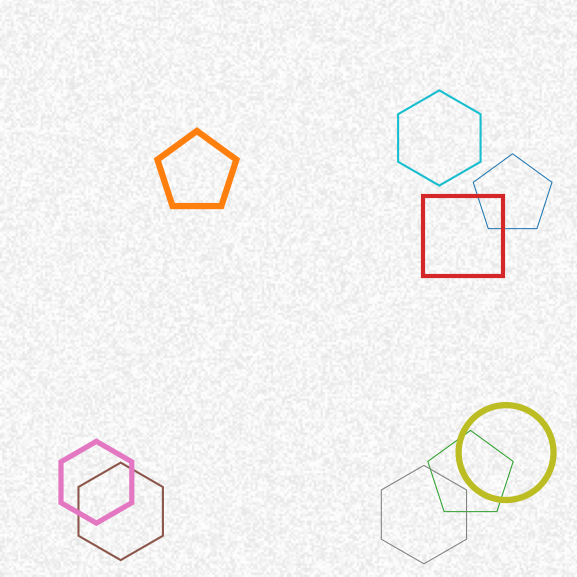[{"shape": "pentagon", "thickness": 0.5, "radius": 0.36, "center": [0.888, 0.661]}, {"shape": "pentagon", "thickness": 3, "radius": 0.36, "center": [0.341, 0.7]}, {"shape": "pentagon", "thickness": 0.5, "radius": 0.39, "center": [0.815, 0.176]}, {"shape": "square", "thickness": 2, "radius": 0.34, "center": [0.802, 0.59]}, {"shape": "hexagon", "thickness": 1, "radius": 0.42, "center": [0.209, 0.114]}, {"shape": "hexagon", "thickness": 2.5, "radius": 0.35, "center": [0.167, 0.164]}, {"shape": "hexagon", "thickness": 0.5, "radius": 0.43, "center": [0.734, 0.108]}, {"shape": "circle", "thickness": 3, "radius": 0.41, "center": [0.876, 0.215]}, {"shape": "hexagon", "thickness": 1, "radius": 0.41, "center": [0.761, 0.76]}]